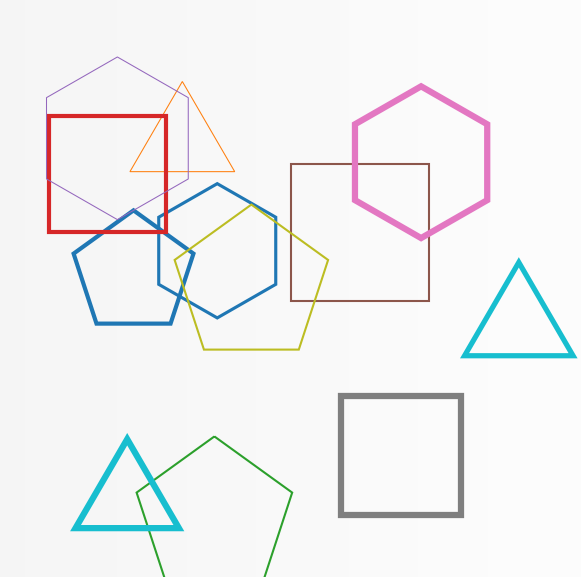[{"shape": "pentagon", "thickness": 2, "radius": 0.54, "center": [0.23, 0.526]}, {"shape": "hexagon", "thickness": 1.5, "radius": 0.58, "center": [0.374, 0.565]}, {"shape": "triangle", "thickness": 0.5, "radius": 0.52, "center": [0.314, 0.754]}, {"shape": "pentagon", "thickness": 1, "radius": 0.7, "center": [0.369, 0.103]}, {"shape": "square", "thickness": 2, "radius": 0.5, "center": [0.185, 0.698]}, {"shape": "hexagon", "thickness": 0.5, "radius": 0.7, "center": [0.202, 0.76]}, {"shape": "square", "thickness": 1, "radius": 0.59, "center": [0.62, 0.597]}, {"shape": "hexagon", "thickness": 3, "radius": 0.66, "center": [0.724, 0.718]}, {"shape": "square", "thickness": 3, "radius": 0.51, "center": [0.69, 0.211]}, {"shape": "pentagon", "thickness": 1, "radius": 0.69, "center": [0.432, 0.506]}, {"shape": "triangle", "thickness": 2.5, "radius": 0.54, "center": [0.893, 0.437]}, {"shape": "triangle", "thickness": 3, "radius": 0.51, "center": [0.219, 0.136]}]